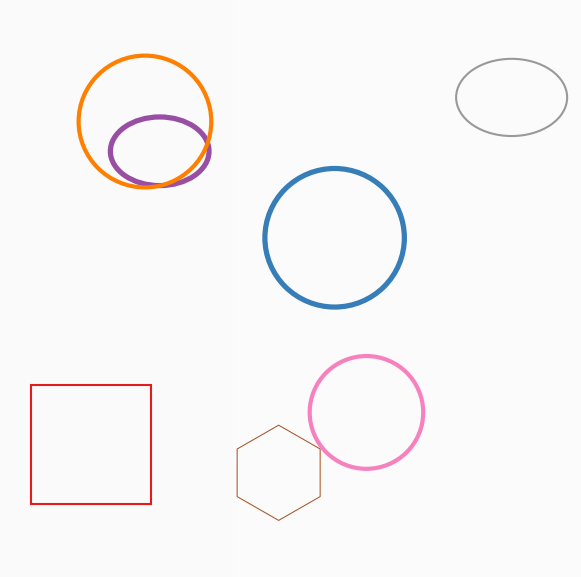[{"shape": "square", "thickness": 1, "radius": 0.52, "center": [0.156, 0.229]}, {"shape": "circle", "thickness": 2.5, "radius": 0.6, "center": [0.576, 0.587]}, {"shape": "oval", "thickness": 2.5, "radius": 0.42, "center": [0.275, 0.737]}, {"shape": "circle", "thickness": 2, "radius": 0.57, "center": [0.249, 0.789]}, {"shape": "hexagon", "thickness": 0.5, "radius": 0.41, "center": [0.479, 0.18]}, {"shape": "circle", "thickness": 2, "radius": 0.49, "center": [0.63, 0.285]}, {"shape": "oval", "thickness": 1, "radius": 0.48, "center": [0.88, 0.83]}]